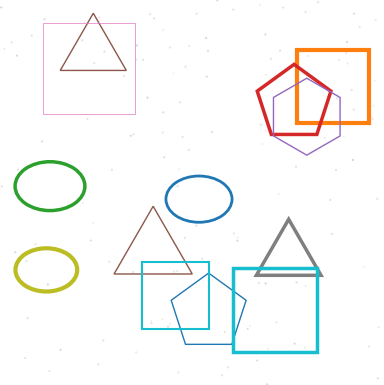[{"shape": "oval", "thickness": 2, "radius": 0.43, "center": [0.517, 0.483]}, {"shape": "pentagon", "thickness": 1, "radius": 0.51, "center": [0.542, 0.188]}, {"shape": "square", "thickness": 3, "radius": 0.47, "center": [0.865, 0.776]}, {"shape": "oval", "thickness": 2.5, "radius": 0.45, "center": [0.13, 0.516]}, {"shape": "pentagon", "thickness": 2.5, "radius": 0.5, "center": [0.764, 0.732]}, {"shape": "hexagon", "thickness": 1, "radius": 0.5, "center": [0.797, 0.697]}, {"shape": "triangle", "thickness": 1, "radius": 0.59, "center": [0.398, 0.347]}, {"shape": "triangle", "thickness": 1, "radius": 0.5, "center": [0.242, 0.867]}, {"shape": "square", "thickness": 0.5, "radius": 0.59, "center": [0.231, 0.822]}, {"shape": "triangle", "thickness": 2.5, "radius": 0.48, "center": [0.75, 0.333]}, {"shape": "oval", "thickness": 3, "radius": 0.4, "center": [0.12, 0.299]}, {"shape": "square", "thickness": 1.5, "radius": 0.44, "center": [0.455, 0.232]}, {"shape": "square", "thickness": 2.5, "radius": 0.54, "center": [0.714, 0.195]}]